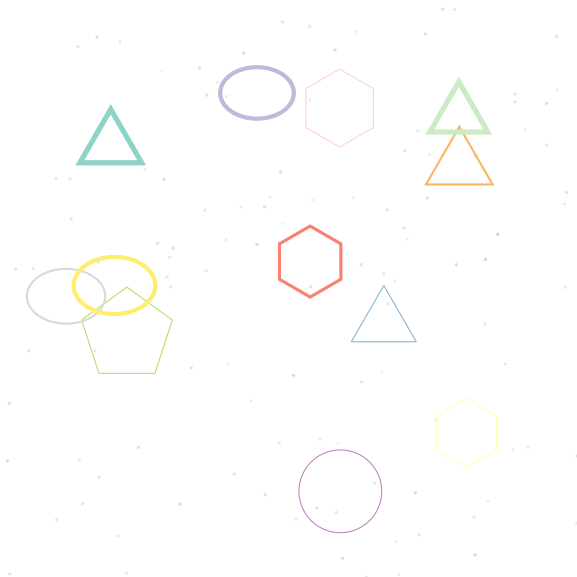[{"shape": "triangle", "thickness": 2.5, "radius": 0.31, "center": [0.192, 0.748]}, {"shape": "hexagon", "thickness": 0.5, "radius": 0.3, "center": [0.808, 0.249]}, {"shape": "oval", "thickness": 2, "radius": 0.32, "center": [0.445, 0.838]}, {"shape": "hexagon", "thickness": 1.5, "radius": 0.31, "center": [0.537, 0.546]}, {"shape": "triangle", "thickness": 0.5, "radius": 0.32, "center": [0.665, 0.44]}, {"shape": "triangle", "thickness": 1, "radius": 0.33, "center": [0.795, 0.713]}, {"shape": "pentagon", "thickness": 0.5, "radius": 0.41, "center": [0.22, 0.419]}, {"shape": "hexagon", "thickness": 0.5, "radius": 0.34, "center": [0.588, 0.812]}, {"shape": "oval", "thickness": 1, "radius": 0.34, "center": [0.114, 0.486]}, {"shape": "circle", "thickness": 0.5, "radius": 0.36, "center": [0.589, 0.148]}, {"shape": "triangle", "thickness": 2.5, "radius": 0.29, "center": [0.795, 0.8]}, {"shape": "oval", "thickness": 2, "radius": 0.35, "center": [0.198, 0.505]}]